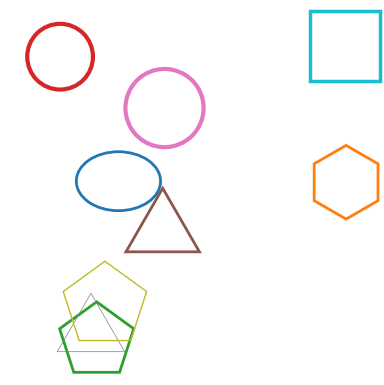[{"shape": "oval", "thickness": 2, "radius": 0.55, "center": [0.308, 0.529]}, {"shape": "hexagon", "thickness": 2, "radius": 0.48, "center": [0.899, 0.527]}, {"shape": "pentagon", "thickness": 2, "radius": 0.51, "center": [0.251, 0.115]}, {"shape": "circle", "thickness": 3, "radius": 0.43, "center": [0.156, 0.853]}, {"shape": "triangle", "thickness": 2, "radius": 0.55, "center": [0.423, 0.401]}, {"shape": "circle", "thickness": 3, "radius": 0.51, "center": [0.427, 0.719]}, {"shape": "triangle", "thickness": 0.5, "radius": 0.51, "center": [0.236, 0.137]}, {"shape": "pentagon", "thickness": 1, "radius": 0.57, "center": [0.273, 0.208]}, {"shape": "square", "thickness": 2.5, "radius": 0.46, "center": [0.896, 0.879]}]